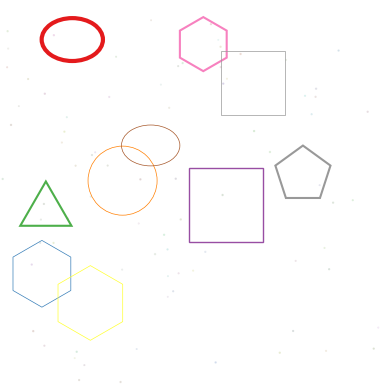[{"shape": "oval", "thickness": 3, "radius": 0.4, "center": [0.188, 0.897]}, {"shape": "hexagon", "thickness": 0.5, "radius": 0.43, "center": [0.109, 0.289]}, {"shape": "triangle", "thickness": 1.5, "radius": 0.38, "center": [0.119, 0.452]}, {"shape": "square", "thickness": 1, "radius": 0.48, "center": [0.587, 0.467]}, {"shape": "circle", "thickness": 0.5, "radius": 0.45, "center": [0.318, 0.531]}, {"shape": "hexagon", "thickness": 0.5, "radius": 0.49, "center": [0.235, 0.213]}, {"shape": "oval", "thickness": 0.5, "radius": 0.38, "center": [0.391, 0.622]}, {"shape": "hexagon", "thickness": 1.5, "radius": 0.35, "center": [0.528, 0.885]}, {"shape": "pentagon", "thickness": 1.5, "radius": 0.38, "center": [0.787, 0.547]}, {"shape": "square", "thickness": 0.5, "radius": 0.41, "center": [0.657, 0.784]}]